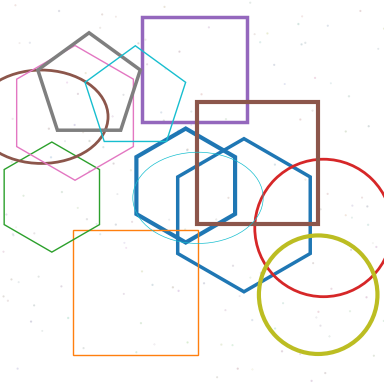[{"shape": "hexagon", "thickness": 3, "radius": 0.74, "center": [0.482, 0.518]}, {"shape": "hexagon", "thickness": 2.5, "radius": 0.99, "center": [0.634, 0.441]}, {"shape": "square", "thickness": 1, "radius": 0.81, "center": [0.353, 0.241]}, {"shape": "hexagon", "thickness": 1, "radius": 0.71, "center": [0.135, 0.488]}, {"shape": "circle", "thickness": 2, "radius": 0.89, "center": [0.84, 0.408]}, {"shape": "square", "thickness": 2.5, "radius": 0.68, "center": [0.505, 0.819]}, {"shape": "oval", "thickness": 2, "radius": 0.87, "center": [0.107, 0.697]}, {"shape": "square", "thickness": 3, "radius": 0.79, "center": [0.669, 0.577]}, {"shape": "hexagon", "thickness": 1, "radius": 0.88, "center": [0.195, 0.707]}, {"shape": "pentagon", "thickness": 2.5, "radius": 0.7, "center": [0.231, 0.775]}, {"shape": "circle", "thickness": 3, "radius": 0.77, "center": [0.826, 0.235]}, {"shape": "oval", "thickness": 0.5, "radius": 0.85, "center": [0.514, 0.486]}, {"shape": "pentagon", "thickness": 1, "radius": 0.69, "center": [0.352, 0.744]}]